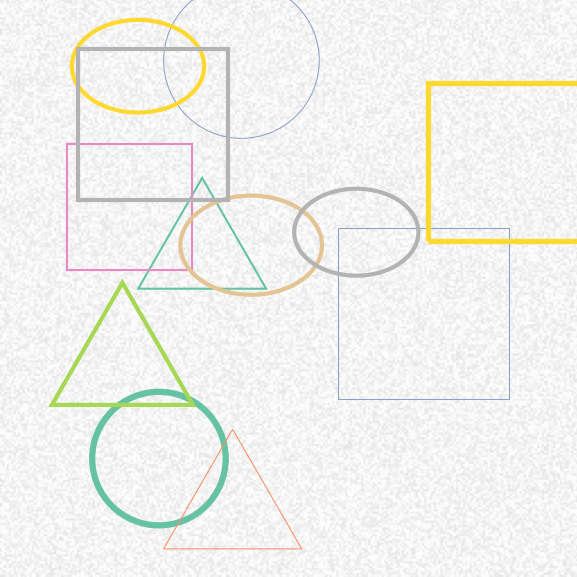[{"shape": "triangle", "thickness": 1, "radius": 0.64, "center": [0.35, 0.563]}, {"shape": "circle", "thickness": 3, "radius": 0.58, "center": [0.275, 0.205]}, {"shape": "triangle", "thickness": 0.5, "radius": 0.69, "center": [0.403, 0.118]}, {"shape": "circle", "thickness": 0.5, "radius": 0.67, "center": [0.418, 0.894]}, {"shape": "square", "thickness": 0.5, "radius": 0.74, "center": [0.733, 0.456]}, {"shape": "square", "thickness": 1, "radius": 0.54, "center": [0.225, 0.641]}, {"shape": "triangle", "thickness": 2, "radius": 0.7, "center": [0.212, 0.369]}, {"shape": "square", "thickness": 2.5, "radius": 0.69, "center": [0.879, 0.719]}, {"shape": "oval", "thickness": 2, "radius": 0.57, "center": [0.239, 0.884]}, {"shape": "oval", "thickness": 2, "radius": 0.61, "center": [0.435, 0.575]}, {"shape": "square", "thickness": 2, "radius": 0.65, "center": [0.266, 0.784]}, {"shape": "oval", "thickness": 2, "radius": 0.54, "center": [0.617, 0.597]}]